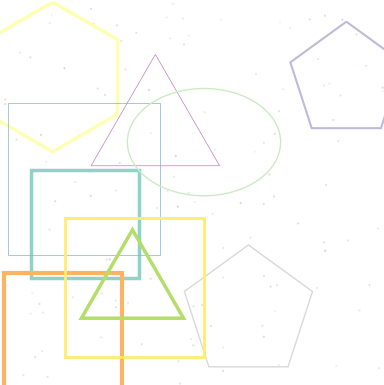[{"shape": "square", "thickness": 2.5, "radius": 0.7, "center": [0.22, 0.418]}, {"shape": "hexagon", "thickness": 2.5, "radius": 0.97, "center": [0.137, 0.8]}, {"shape": "pentagon", "thickness": 1.5, "radius": 0.76, "center": [0.9, 0.791]}, {"shape": "square", "thickness": 0.5, "radius": 0.99, "center": [0.219, 0.535]}, {"shape": "square", "thickness": 3, "radius": 0.77, "center": [0.163, 0.137]}, {"shape": "triangle", "thickness": 2.5, "radius": 0.77, "center": [0.344, 0.25]}, {"shape": "pentagon", "thickness": 1, "radius": 0.87, "center": [0.645, 0.189]}, {"shape": "triangle", "thickness": 0.5, "radius": 0.96, "center": [0.404, 0.666]}, {"shape": "oval", "thickness": 1, "radius": 1.0, "center": [0.53, 0.631]}, {"shape": "square", "thickness": 2, "radius": 0.91, "center": [0.349, 0.253]}]